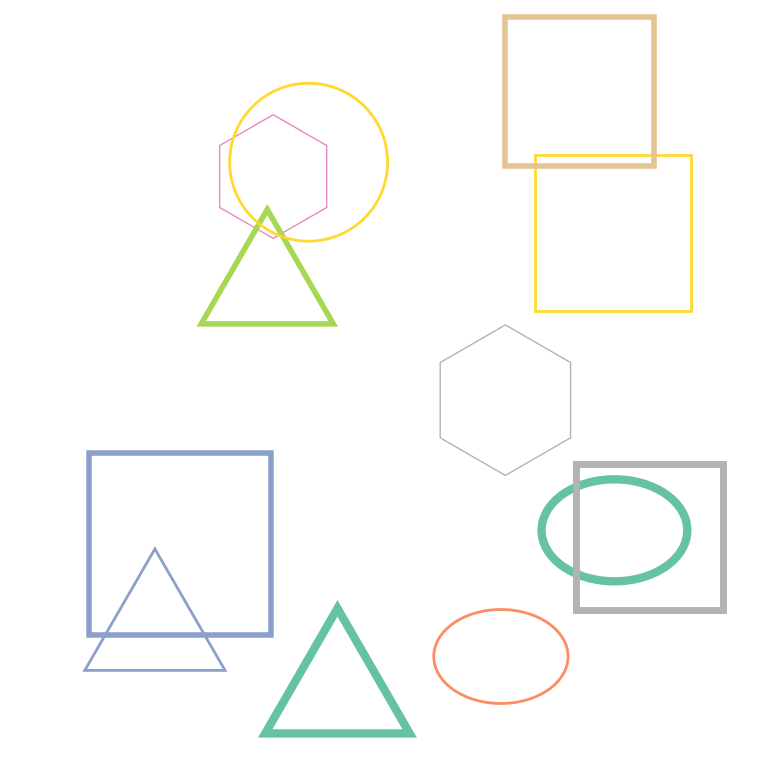[{"shape": "triangle", "thickness": 3, "radius": 0.54, "center": [0.438, 0.102]}, {"shape": "oval", "thickness": 3, "radius": 0.47, "center": [0.798, 0.311]}, {"shape": "oval", "thickness": 1, "radius": 0.44, "center": [0.651, 0.147]}, {"shape": "square", "thickness": 2, "radius": 0.59, "center": [0.234, 0.293]}, {"shape": "triangle", "thickness": 1, "radius": 0.53, "center": [0.201, 0.182]}, {"shape": "hexagon", "thickness": 0.5, "radius": 0.4, "center": [0.355, 0.771]}, {"shape": "triangle", "thickness": 2, "radius": 0.49, "center": [0.347, 0.629]}, {"shape": "square", "thickness": 1, "radius": 0.51, "center": [0.796, 0.697]}, {"shape": "circle", "thickness": 1, "radius": 0.51, "center": [0.401, 0.789]}, {"shape": "square", "thickness": 2, "radius": 0.48, "center": [0.753, 0.881]}, {"shape": "square", "thickness": 2.5, "radius": 0.48, "center": [0.844, 0.303]}, {"shape": "hexagon", "thickness": 0.5, "radius": 0.49, "center": [0.656, 0.48]}]